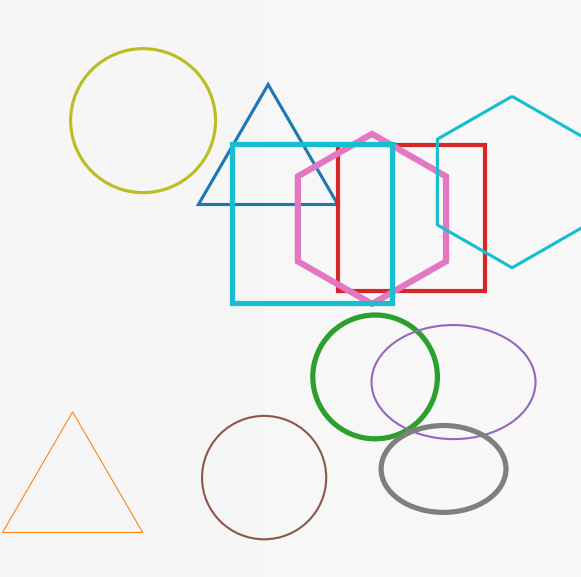[{"shape": "triangle", "thickness": 1.5, "radius": 0.69, "center": [0.461, 0.714]}, {"shape": "triangle", "thickness": 0.5, "radius": 0.7, "center": [0.125, 0.147]}, {"shape": "circle", "thickness": 2.5, "radius": 0.54, "center": [0.645, 0.346]}, {"shape": "square", "thickness": 2, "radius": 0.63, "center": [0.708, 0.621]}, {"shape": "oval", "thickness": 1, "radius": 0.71, "center": [0.78, 0.338]}, {"shape": "circle", "thickness": 1, "radius": 0.53, "center": [0.454, 0.172]}, {"shape": "hexagon", "thickness": 3, "radius": 0.74, "center": [0.64, 0.62]}, {"shape": "oval", "thickness": 2.5, "radius": 0.54, "center": [0.763, 0.187]}, {"shape": "circle", "thickness": 1.5, "radius": 0.62, "center": [0.246, 0.79]}, {"shape": "square", "thickness": 2.5, "radius": 0.69, "center": [0.537, 0.613]}, {"shape": "hexagon", "thickness": 1.5, "radius": 0.74, "center": [0.881, 0.684]}]